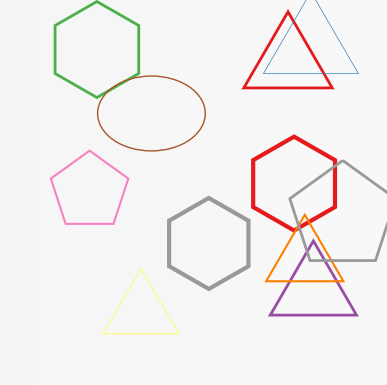[{"shape": "triangle", "thickness": 2, "radius": 0.66, "center": [0.743, 0.838]}, {"shape": "hexagon", "thickness": 3, "radius": 0.61, "center": [0.759, 0.523]}, {"shape": "triangle", "thickness": 0.5, "radius": 0.71, "center": [0.802, 0.88]}, {"shape": "hexagon", "thickness": 2, "radius": 0.62, "center": [0.25, 0.871]}, {"shape": "triangle", "thickness": 2, "radius": 0.64, "center": [0.809, 0.246]}, {"shape": "triangle", "thickness": 1.5, "radius": 0.58, "center": [0.786, 0.327]}, {"shape": "triangle", "thickness": 0.5, "radius": 0.57, "center": [0.364, 0.189]}, {"shape": "oval", "thickness": 1, "radius": 0.69, "center": [0.391, 0.705]}, {"shape": "pentagon", "thickness": 1.5, "radius": 0.53, "center": [0.231, 0.504]}, {"shape": "pentagon", "thickness": 2, "radius": 0.72, "center": [0.885, 0.439]}, {"shape": "hexagon", "thickness": 3, "radius": 0.59, "center": [0.539, 0.368]}]